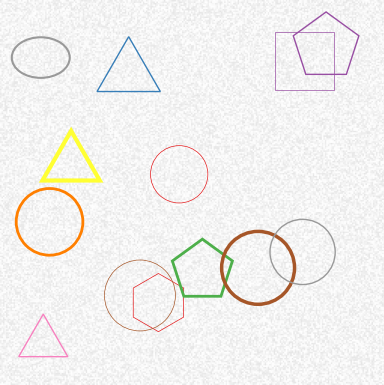[{"shape": "circle", "thickness": 0.5, "radius": 0.37, "center": [0.465, 0.547]}, {"shape": "hexagon", "thickness": 0.5, "radius": 0.38, "center": [0.412, 0.214]}, {"shape": "triangle", "thickness": 1, "radius": 0.47, "center": [0.334, 0.81]}, {"shape": "pentagon", "thickness": 2, "radius": 0.41, "center": [0.526, 0.297]}, {"shape": "pentagon", "thickness": 1, "radius": 0.45, "center": [0.847, 0.879]}, {"shape": "square", "thickness": 0.5, "radius": 0.38, "center": [0.791, 0.842]}, {"shape": "circle", "thickness": 2, "radius": 0.43, "center": [0.129, 0.424]}, {"shape": "triangle", "thickness": 3, "radius": 0.43, "center": [0.185, 0.574]}, {"shape": "circle", "thickness": 2.5, "radius": 0.47, "center": [0.67, 0.304]}, {"shape": "circle", "thickness": 0.5, "radius": 0.46, "center": [0.363, 0.233]}, {"shape": "triangle", "thickness": 1, "radius": 0.37, "center": [0.112, 0.11]}, {"shape": "oval", "thickness": 1.5, "radius": 0.38, "center": [0.106, 0.85]}, {"shape": "circle", "thickness": 1, "radius": 0.42, "center": [0.786, 0.346]}]